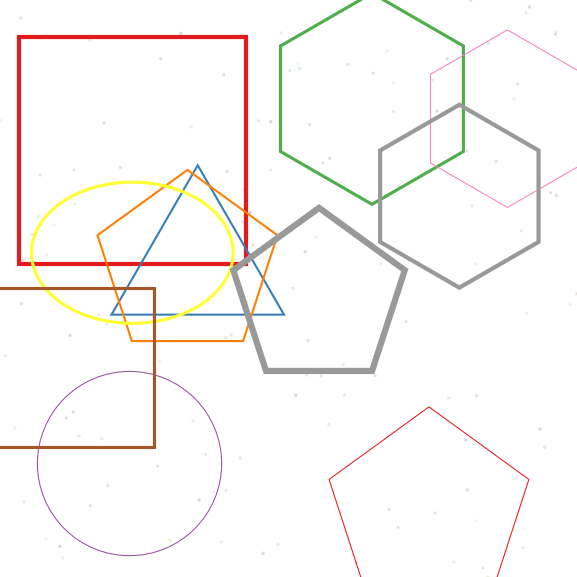[{"shape": "pentagon", "thickness": 0.5, "radius": 0.91, "center": [0.743, 0.113]}, {"shape": "square", "thickness": 2, "radius": 0.98, "center": [0.23, 0.739]}, {"shape": "triangle", "thickness": 1, "radius": 0.86, "center": [0.342, 0.541]}, {"shape": "hexagon", "thickness": 1.5, "radius": 0.91, "center": [0.644, 0.828]}, {"shape": "circle", "thickness": 0.5, "radius": 0.8, "center": [0.224, 0.196]}, {"shape": "pentagon", "thickness": 1, "radius": 0.82, "center": [0.325, 0.541]}, {"shape": "oval", "thickness": 1.5, "radius": 0.87, "center": [0.229, 0.561]}, {"shape": "square", "thickness": 1.5, "radius": 0.69, "center": [0.13, 0.363]}, {"shape": "hexagon", "thickness": 0.5, "radius": 0.77, "center": [0.879, 0.794]}, {"shape": "pentagon", "thickness": 3, "radius": 0.78, "center": [0.552, 0.483]}, {"shape": "hexagon", "thickness": 2, "radius": 0.79, "center": [0.795, 0.659]}]